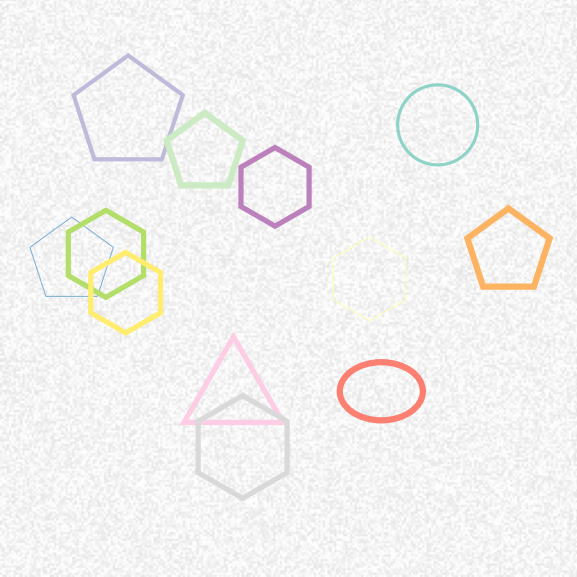[{"shape": "circle", "thickness": 1.5, "radius": 0.35, "center": [0.758, 0.783]}, {"shape": "hexagon", "thickness": 0.5, "radius": 0.36, "center": [0.64, 0.516]}, {"shape": "pentagon", "thickness": 2, "radius": 0.5, "center": [0.222, 0.804]}, {"shape": "oval", "thickness": 3, "radius": 0.36, "center": [0.66, 0.322]}, {"shape": "pentagon", "thickness": 0.5, "radius": 0.38, "center": [0.124, 0.547]}, {"shape": "pentagon", "thickness": 3, "radius": 0.37, "center": [0.881, 0.563]}, {"shape": "hexagon", "thickness": 2.5, "radius": 0.38, "center": [0.183, 0.56]}, {"shape": "triangle", "thickness": 2.5, "radius": 0.49, "center": [0.404, 0.317]}, {"shape": "hexagon", "thickness": 2.5, "radius": 0.44, "center": [0.42, 0.225]}, {"shape": "hexagon", "thickness": 2.5, "radius": 0.34, "center": [0.476, 0.676]}, {"shape": "pentagon", "thickness": 3, "radius": 0.35, "center": [0.355, 0.734]}, {"shape": "hexagon", "thickness": 2.5, "radius": 0.35, "center": [0.218, 0.492]}]